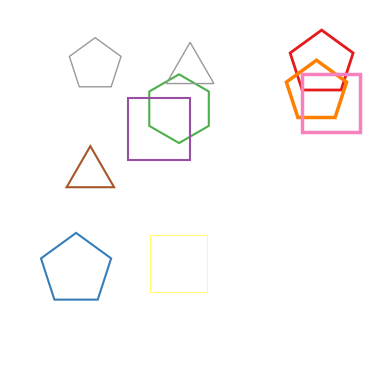[{"shape": "pentagon", "thickness": 2, "radius": 0.43, "center": [0.835, 0.836]}, {"shape": "pentagon", "thickness": 1.5, "radius": 0.48, "center": [0.198, 0.299]}, {"shape": "hexagon", "thickness": 1.5, "radius": 0.45, "center": [0.465, 0.718]}, {"shape": "square", "thickness": 1.5, "radius": 0.4, "center": [0.412, 0.665]}, {"shape": "pentagon", "thickness": 2.5, "radius": 0.41, "center": [0.822, 0.761]}, {"shape": "square", "thickness": 0.5, "radius": 0.37, "center": [0.463, 0.316]}, {"shape": "triangle", "thickness": 1.5, "radius": 0.36, "center": [0.235, 0.549]}, {"shape": "square", "thickness": 2.5, "radius": 0.38, "center": [0.86, 0.732]}, {"shape": "triangle", "thickness": 1, "radius": 0.36, "center": [0.494, 0.819]}, {"shape": "pentagon", "thickness": 1, "radius": 0.35, "center": [0.247, 0.832]}]